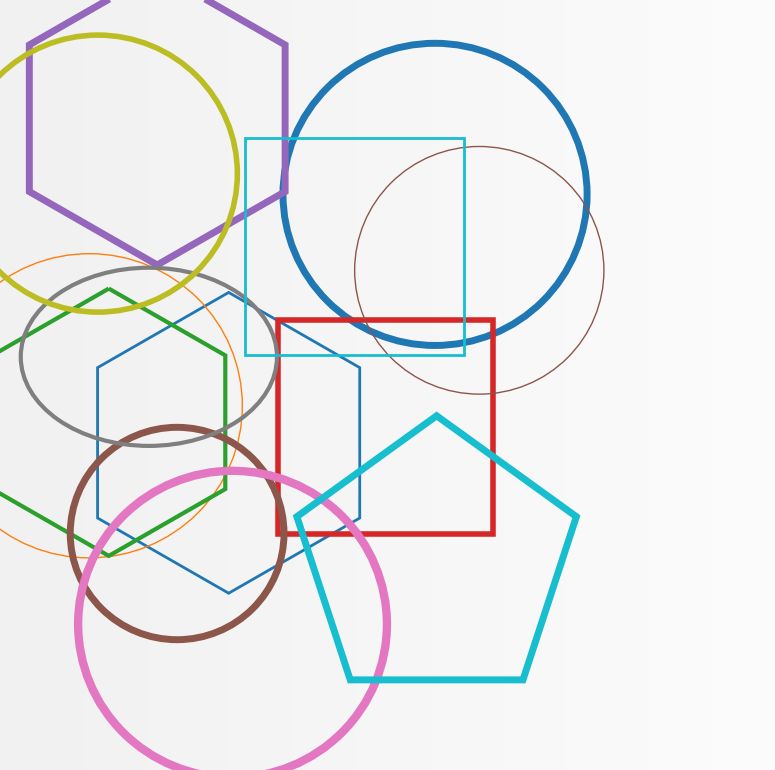[{"shape": "circle", "thickness": 2.5, "radius": 0.98, "center": [0.561, 0.748]}, {"shape": "hexagon", "thickness": 1, "radius": 0.98, "center": [0.295, 0.425]}, {"shape": "circle", "thickness": 0.5, "radius": 0.99, "center": [0.115, 0.473]}, {"shape": "hexagon", "thickness": 1.5, "radius": 0.87, "center": [0.14, 0.452]}, {"shape": "square", "thickness": 2, "radius": 0.7, "center": [0.497, 0.445]}, {"shape": "hexagon", "thickness": 2.5, "radius": 0.95, "center": [0.203, 0.846]}, {"shape": "circle", "thickness": 0.5, "radius": 0.8, "center": [0.618, 0.649]}, {"shape": "circle", "thickness": 2.5, "radius": 0.69, "center": [0.229, 0.307]}, {"shape": "circle", "thickness": 3, "radius": 1.0, "center": [0.3, 0.189]}, {"shape": "oval", "thickness": 1.5, "radius": 0.83, "center": [0.192, 0.537]}, {"shape": "circle", "thickness": 2, "radius": 0.9, "center": [0.126, 0.775]}, {"shape": "pentagon", "thickness": 2.5, "radius": 0.95, "center": [0.563, 0.27]}, {"shape": "square", "thickness": 1, "radius": 0.7, "center": [0.457, 0.679]}]